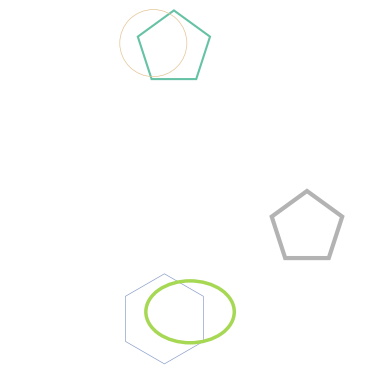[{"shape": "pentagon", "thickness": 1.5, "radius": 0.49, "center": [0.452, 0.874]}, {"shape": "hexagon", "thickness": 0.5, "radius": 0.59, "center": [0.427, 0.172]}, {"shape": "oval", "thickness": 2.5, "radius": 0.57, "center": [0.494, 0.19]}, {"shape": "circle", "thickness": 0.5, "radius": 0.44, "center": [0.398, 0.888]}, {"shape": "pentagon", "thickness": 3, "radius": 0.48, "center": [0.797, 0.408]}]